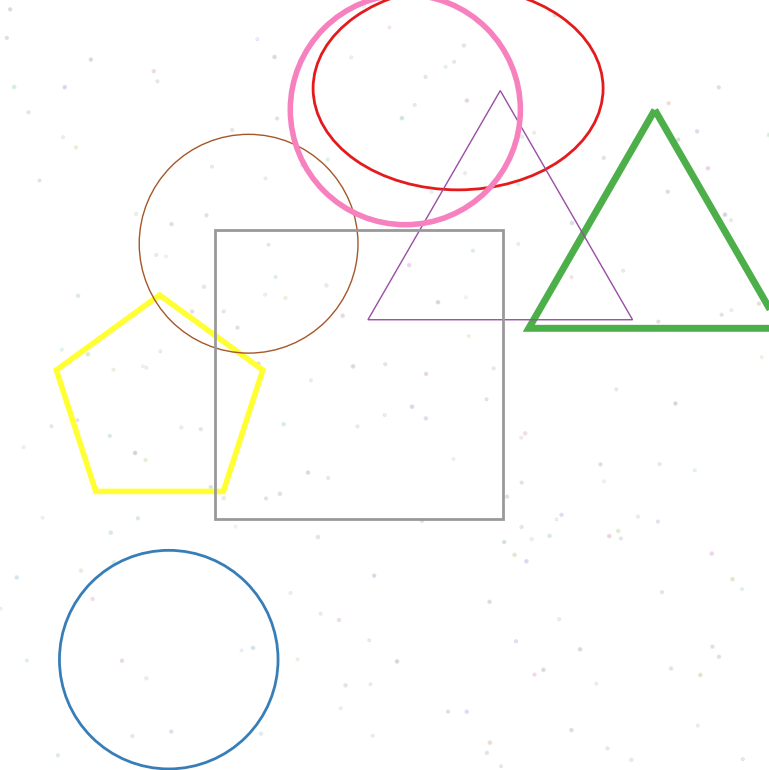[{"shape": "oval", "thickness": 1, "radius": 0.94, "center": [0.595, 0.885]}, {"shape": "circle", "thickness": 1, "radius": 0.71, "center": [0.219, 0.143]}, {"shape": "triangle", "thickness": 2.5, "radius": 0.95, "center": [0.85, 0.668]}, {"shape": "triangle", "thickness": 0.5, "radius": 0.99, "center": [0.65, 0.684]}, {"shape": "pentagon", "thickness": 2, "radius": 0.7, "center": [0.207, 0.476]}, {"shape": "circle", "thickness": 0.5, "radius": 0.71, "center": [0.323, 0.683]}, {"shape": "circle", "thickness": 2, "radius": 0.75, "center": [0.526, 0.858]}, {"shape": "square", "thickness": 1, "radius": 0.94, "center": [0.466, 0.514]}]